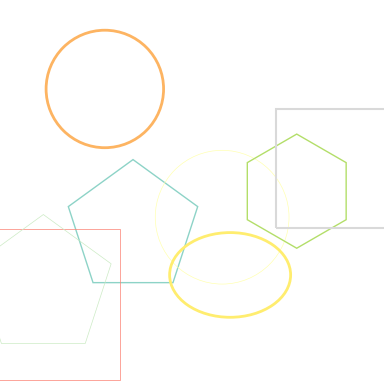[{"shape": "pentagon", "thickness": 1, "radius": 0.88, "center": [0.345, 0.409]}, {"shape": "circle", "thickness": 0.5, "radius": 0.87, "center": [0.577, 0.436]}, {"shape": "square", "thickness": 0.5, "radius": 0.98, "center": [0.115, 0.208]}, {"shape": "circle", "thickness": 2, "radius": 0.76, "center": [0.272, 0.769]}, {"shape": "hexagon", "thickness": 1, "radius": 0.74, "center": [0.771, 0.503]}, {"shape": "square", "thickness": 1.5, "radius": 0.77, "center": [0.872, 0.563]}, {"shape": "pentagon", "thickness": 0.5, "radius": 0.93, "center": [0.113, 0.258]}, {"shape": "oval", "thickness": 2, "radius": 0.79, "center": [0.598, 0.286]}]